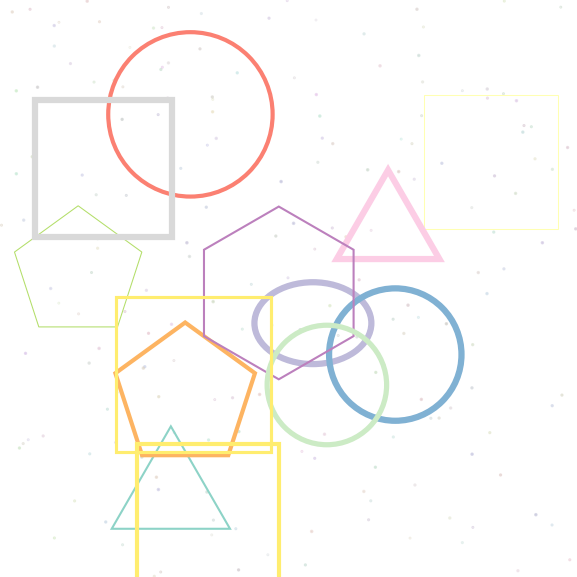[{"shape": "triangle", "thickness": 1, "radius": 0.59, "center": [0.296, 0.143]}, {"shape": "square", "thickness": 0.5, "radius": 0.58, "center": [0.85, 0.719]}, {"shape": "oval", "thickness": 3, "radius": 0.51, "center": [0.542, 0.44]}, {"shape": "circle", "thickness": 2, "radius": 0.71, "center": [0.33, 0.801]}, {"shape": "circle", "thickness": 3, "radius": 0.57, "center": [0.684, 0.385]}, {"shape": "pentagon", "thickness": 2, "radius": 0.64, "center": [0.321, 0.314]}, {"shape": "pentagon", "thickness": 0.5, "radius": 0.58, "center": [0.135, 0.527]}, {"shape": "triangle", "thickness": 3, "radius": 0.51, "center": [0.672, 0.602]}, {"shape": "square", "thickness": 3, "radius": 0.59, "center": [0.18, 0.707]}, {"shape": "hexagon", "thickness": 1, "radius": 0.75, "center": [0.483, 0.492]}, {"shape": "circle", "thickness": 2.5, "radius": 0.52, "center": [0.566, 0.332]}, {"shape": "square", "thickness": 1.5, "radius": 0.67, "center": [0.334, 0.35]}, {"shape": "square", "thickness": 2, "radius": 0.61, "center": [0.36, 0.107]}]